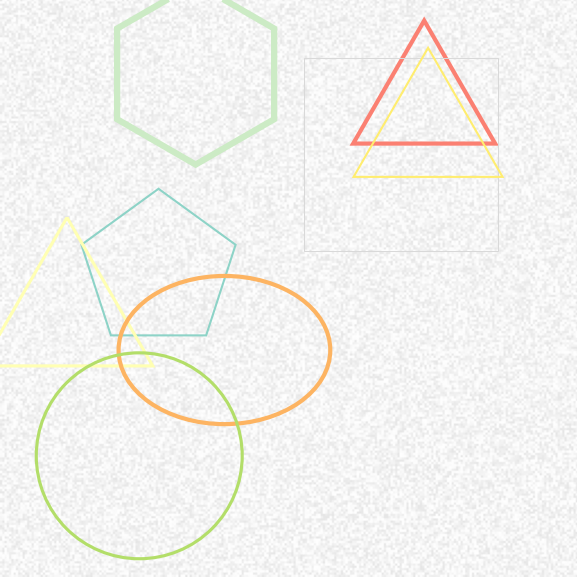[{"shape": "pentagon", "thickness": 1, "radius": 0.7, "center": [0.275, 0.532]}, {"shape": "triangle", "thickness": 1.5, "radius": 0.86, "center": [0.116, 0.451]}, {"shape": "triangle", "thickness": 2, "radius": 0.71, "center": [0.734, 0.821]}, {"shape": "oval", "thickness": 2, "radius": 0.92, "center": [0.389, 0.393]}, {"shape": "circle", "thickness": 1.5, "radius": 0.89, "center": [0.241, 0.21]}, {"shape": "square", "thickness": 0.5, "radius": 0.84, "center": [0.694, 0.732]}, {"shape": "hexagon", "thickness": 3, "radius": 0.78, "center": [0.339, 0.871]}, {"shape": "triangle", "thickness": 1, "radius": 0.74, "center": [0.741, 0.767]}]